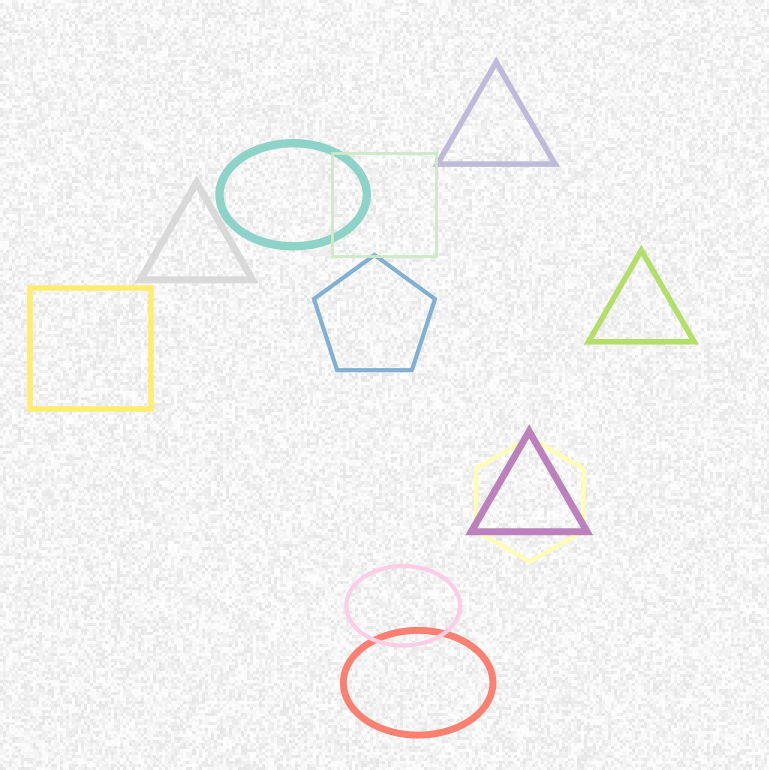[{"shape": "oval", "thickness": 3, "radius": 0.48, "center": [0.381, 0.747]}, {"shape": "hexagon", "thickness": 1.5, "radius": 0.4, "center": [0.688, 0.351]}, {"shape": "triangle", "thickness": 2, "radius": 0.44, "center": [0.644, 0.831]}, {"shape": "oval", "thickness": 2.5, "radius": 0.49, "center": [0.543, 0.113]}, {"shape": "pentagon", "thickness": 1.5, "radius": 0.41, "center": [0.486, 0.586]}, {"shape": "triangle", "thickness": 2, "radius": 0.4, "center": [0.833, 0.596]}, {"shape": "oval", "thickness": 1.5, "radius": 0.37, "center": [0.524, 0.213]}, {"shape": "triangle", "thickness": 2.5, "radius": 0.42, "center": [0.255, 0.679]}, {"shape": "triangle", "thickness": 2.5, "radius": 0.43, "center": [0.687, 0.353]}, {"shape": "square", "thickness": 1, "radius": 0.33, "center": [0.499, 0.735]}, {"shape": "square", "thickness": 2, "radius": 0.39, "center": [0.117, 0.547]}]